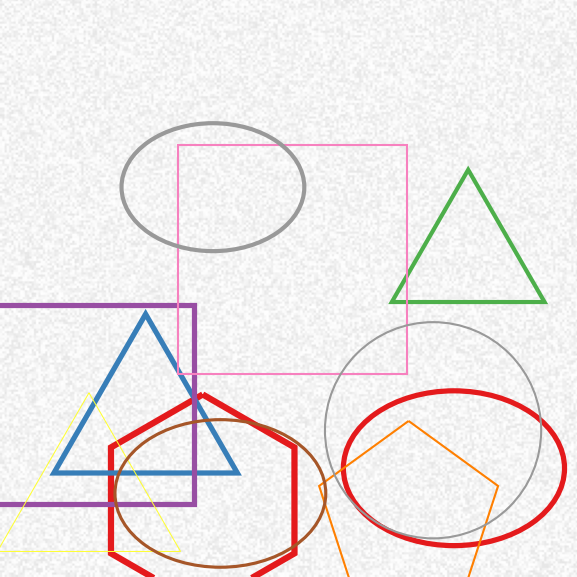[{"shape": "oval", "thickness": 2.5, "radius": 0.96, "center": [0.786, 0.188]}, {"shape": "hexagon", "thickness": 3, "radius": 0.92, "center": [0.351, 0.133]}, {"shape": "triangle", "thickness": 2.5, "radius": 0.92, "center": [0.252, 0.272]}, {"shape": "triangle", "thickness": 2, "radius": 0.76, "center": [0.811, 0.552]}, {"shape": "square", "thickness": 2.5, "radius": 0.86, "center": [0.163, 0.298]}, {"shape": "pentagon", "thickness": 1, "radius": 0.81, "center": [0.708, 0.107]}, {"shape": "triangle", "thickness": 0.5, "radius": 0.92, "center": [0.154, 0.136]}, {"shape": "oval", "thickness": 1.5, "radius": 0.91, "center": [0.382, 0.145]}, {"shape": "square", "thickness": 1, "radius": 0.99, "center": [0.507, 0.55]}, {"shape": "oval", "thickness": 2, "radius": 0.79, "center": [0.369, 0.675]}, {"shape": "circle", "thickness": 1, "radius": 0.94, "center": [0.75, 0.254]}]